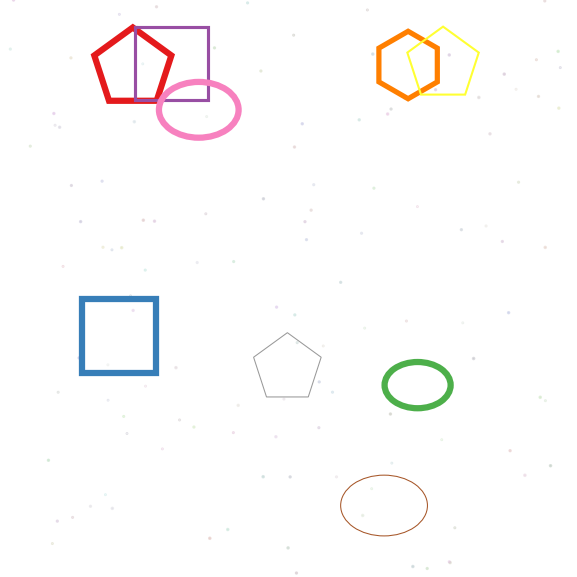[{"shape": "pentagon", "thickness": 3, "radius": 0.35, "center": [0.23, 0.881]}, {"shape": "square", "thickness": 3, "radius": 0.32, "center": [0.206, 0.417]}, {"shape": "oval", "thickness": 3, "radius": 0.29, "center": [0.723, 0.332]}, {"shape": "square", "thickness": 1.5, "radius": 0.31, "center": [0.296, 0.889]}, {"shape": "hexagon", "thickness": 2.5, "radius": 0.29, "center": [0.707, 0.887]}, {"shape": "pentagon", "thickness": 1, "radius": 0.33, "center": [0.767, 0.888]}, {"shape": "oval", "thickness": 0.5, "radius": 0.38, "center": [0.665, 0.124]}, {"shape": "oval", "thickness": 3, "radius": 0.34, "center": [0.344, 0.809]}, {"shape": "pentagon", "thickness": 0.5, "radius": 0.31, "center": [0.498, 0.362]}]